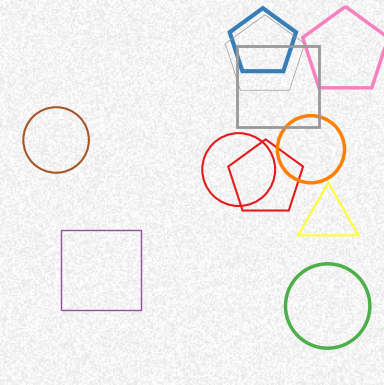[{"shape": "circle", "thickness": 1.5, "radius": 0.47, "center": [0.62, 0.56]}, {"shape": "pentagon", "thickness": 1.5, "radius": 0.51, "center": [0.69, 0.536]}, {"shape": "pentagon", "thickness": 3, "radius": 0.45, "center": [0.683, 0.888]}, {"shape": "circle", "thickness": 2.5, "radius": 0.55, "center": [0.851, 0.205]}, {"shape": "square", "thickness": 1, "radius": 0.52, "center": [0.261, 0.299]}, {"shape": "circle", "thickness": 2.5, "radius": 0.44, "center": [0.808, 0.612]}, {"shape": "triangle", "thickness": 1.5, "radius": 0.45, "center": [0.853, 0.434]}, {"shape": "circle", "thickness": 1.5, "radius": 0.43, "center": [0.146, 0.636]}, {"shape": "pentagon", "thickness": 2.5, "radius": 0.58, "center": [0.897, 0.866]}, {"shape": "square", "thickness": 2, "radius": 0.53, "center": [0.722, 0.775]}, {"shape": "pentagon", "thickness": 0.5, "radius": 0.54, "center": [0.688, 0.853]}]